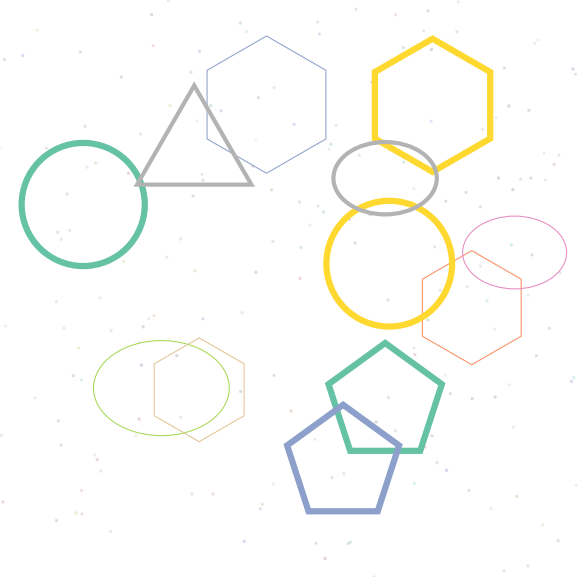[{"shape": "circle", "thickness": 3, "radius": 0.53, "center": [0.144, 0.645]}, {"shape": "pentagon", "thickness": 3, "radius": 0.52, "center": [0.667, 0.302]}, {"shape": "hexagon", "thickness": 0.5, "radius": 0.49, "center": [0.817, 0.466]}, {"shape": "hexagon", "thickness": 0.5, "radius": 0.59, "center": [0.461, 0.818]}, {"shape": "pentagon", "thickness": 3, "radius": 0.51, "center": [0.594, 0.196]}, {"shape": "oval", "thickness": 0.5, "radius": 0.45, "center": [0.891, 0.562]}, {"shape": "oval", "thickness": 0.5, "radius": 0.59, "center": [0.279, 0.327]}, {"shape": "circle", "thickness": 3, "radius": 0.54, "center": [0.674, 0.543]}, {"shape": "hexagon", "thickness": 3, "radius": 0.58, "center": [0.749, 0.817]}, {"shape": "hexagon", "thickness": 0.5, "radius": 0.45, "center": [0.345, 0.324]}, {"shape": "oval", "thickness": 2, "radius": 0.45, "center": [0.667, 0.691]}, {"shape": "triangle", "thickness": 2, "radius": 0.57, "center": [0.336, 0.737]}]